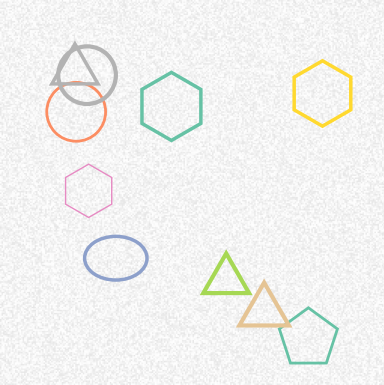[{"shape": "hexagon", "thickness": 2.5, "radius": 0.44, "center": [0.445, 0.724]}, {"shape": "pentagon", "thickness": 2, "radius": 0.4, "center": [0.801, 0.121]}, {"shape": "circle", "thickness": 2, "radius": 0.38, "center": [0.198, 0.71]}, {"shape": "oval", "thickness": 2.5, "radius": 0.41, "center": [0.301, 0.329]}, {"shape": "hexagon", "thickness": 1, "radius": 0.35, "center": [0.23, 0.504]}, {"shape": "triangle", "thickness": 3, "radius": 0.34, "center": [0.588, 0.273]}, {"shape": "hexagon", "thickness": 2.5, "radius": 0.42, "center": [0.838, 0.757]}, {"shape": "triangle", "thickness": 3, "radius": 0.37, "center": [0.686, 0.192]}, {"shape": "circle", "thickness": 3, "radius": 0.37, "center": [0.226, 0.805]}, {"shape": "triangle", "thickness": 2.5, "radius": 0.35, "center": [0.195, 0.817]}]